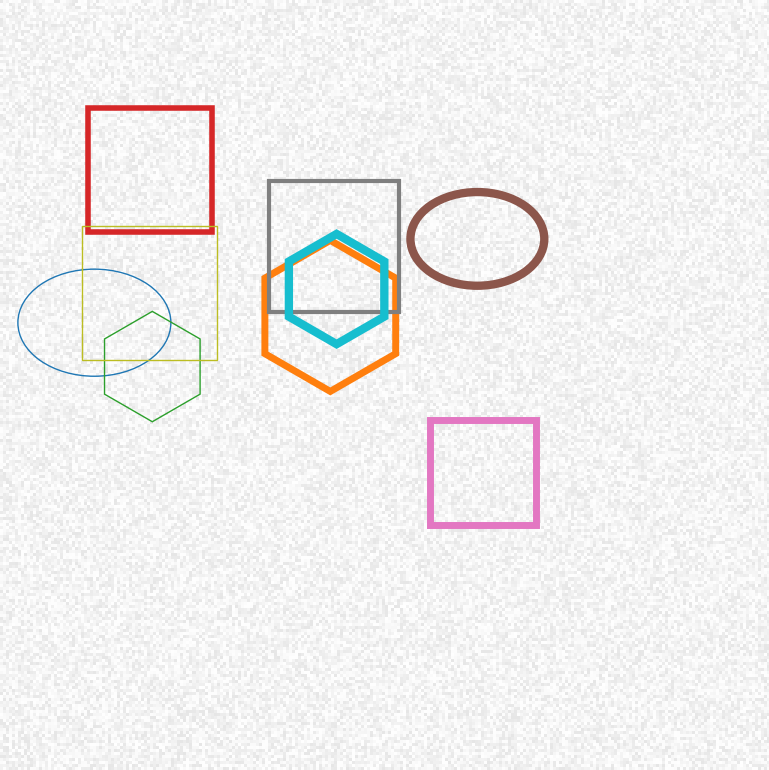[{"shape": "oval", "thickness": 0.5, "radius": 0.5, "center": [0.123, 0.581]}, {"shape": "hexagon", "thickness": 2.5, "radius": 0.49, "center": [0.429, 0.59]}, {"shape": "hexagon", "thickness": 0.5, "radius": 0.36, "center": [0.198, 0.524]}, {"shape": "square", "thickness": 2, "radius": 0.4, "center": [0.194, 0.78]}, {"shape": "oval", "thickness": 3, "radius": 0.43, "center": [0.62, 0.69]}, {"shape": "square", "thickness": 2.5, "radius": 0.34, "center": [0.627, 0.386]}, {"shape": "square", "thickness": 1.5, "radius": 0.42, "center": [0.434, 0.68]}, {"shape": "square", "thickness": 0.5, "radius": 0.44, "center": [0.194, 0.62]}, {"shape": "hexagon", "thickness": 3, "radius": 0.36, "center": [0.437, 0.625]}]